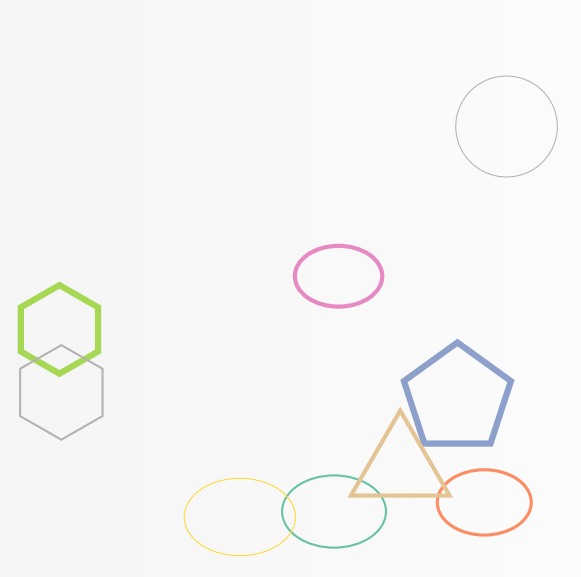[{"shape": "oval", "thickness": 1, "radius": 0.45, "center": [0.575, 0.113]}, {"shape": "oval", "thickness": 1.5, "radius": 0.4, "center": [0.833, 0.129]}, {"shape": "pentagon", "thickness": 3, "radius": 0.48, "center": [0.787, 0.309]}, {"shape": "oval", "thickness": 2, "radius": 0.38, "center": [0.582, 0.521]}, {"shape": "hexagon", "thickness": 3, "radius": 0.38, "center": [0.102, 0.429]}, {"shape": "oval", "thickness": 0.5, "radius": 0.48, "center": [0.413, 0.104]}, {"shape": "triangle", "thickness": 2, "radius": 0.49, "center": [0.689, 0.19]}, {"shape": "hexagon", "thickness": 1, "radius": 0.41, "center": [0.105, 0.32]}, {"shape": "circle", "thickness": 0.5, "radius": 0.44, "center": [0.871, 0.78]}]